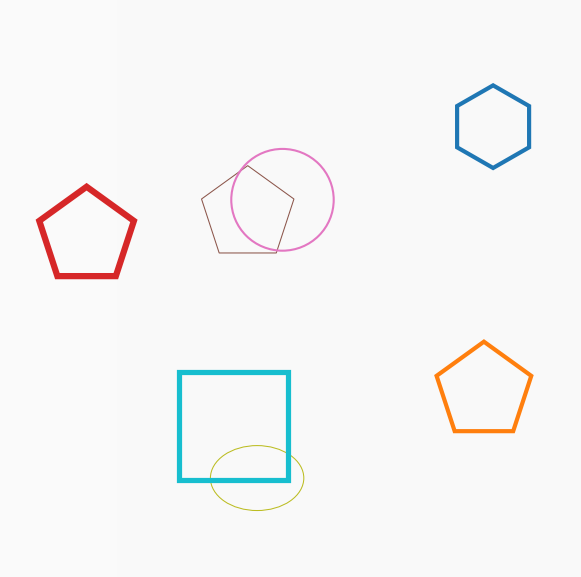[{"shape": "hexagon", "thickness": 2, "radius": 0.36, "center": [0.848, 0.78]}, {"shape": "pentagon", "thickness": 2, "radius": 0.43, "center": [0.833, 0.322]}, {"shape": "pentagon", "thickness": 3, "radius": 0.43, "center": [0.149, 0.59]}, {"shape": "pentagon", "thickness": 0.5, "radius": 0.42, "center": [0.426, 0.629]}, {"shape": "circle", "thickness": 1, "radius": 0.44, "center": [0.486, 0.653]}, {"shape": "oval", "thickness": 0.5, "radius": 0.4, "center": [0.442, 0.171]}, {"shape": "square", "thickness": 2.5, "radius": 0.47, "center": [0.401, 0.261]}]